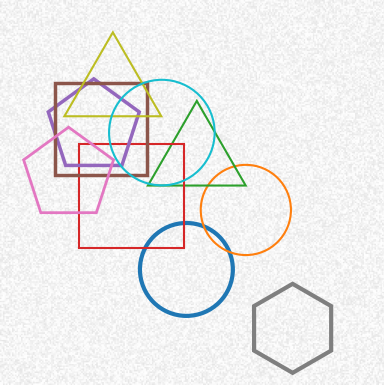[{"shape": "circle", "thickness": 3, "radius": 0.6, "center": [0.484, 0.3]}, {"shape": "circle", "thickness": 1.5, "radius": 0.59, "center": [0.639, 0.455]}, {"shape": "triangle", "thickness": 1.5, "radius": 0.73, "center": [0.511, 0.591]}, {"shape": "square", "thickness": 1.5, "radius": 0.68, "center": [0.341, 0.492]}, {"shape": "pentagon", "thickness": 2.5, "radius": 0.62, "center": [0.244, 0.671]}, {"shape": "square", "thickness": 2.5, "radius": 0.6, "center": [0.261, 0.666]}, {"shape": "pentagon", "thickness": 2, "radius": 0.61, "center": [0.178, 0.547]}, {"shape": "hexagon", "thickness": 3, "radius": 0.58, "center": [0.76, 0.147]}, {"shape": "triangle", "thickness": 1.5, "radius": 0.73, "center": [0.293, 0.771]}, {"shape": "circle", "thickness": 1.5, "radius": 0.69, "center": [0.42, 0.656]}]